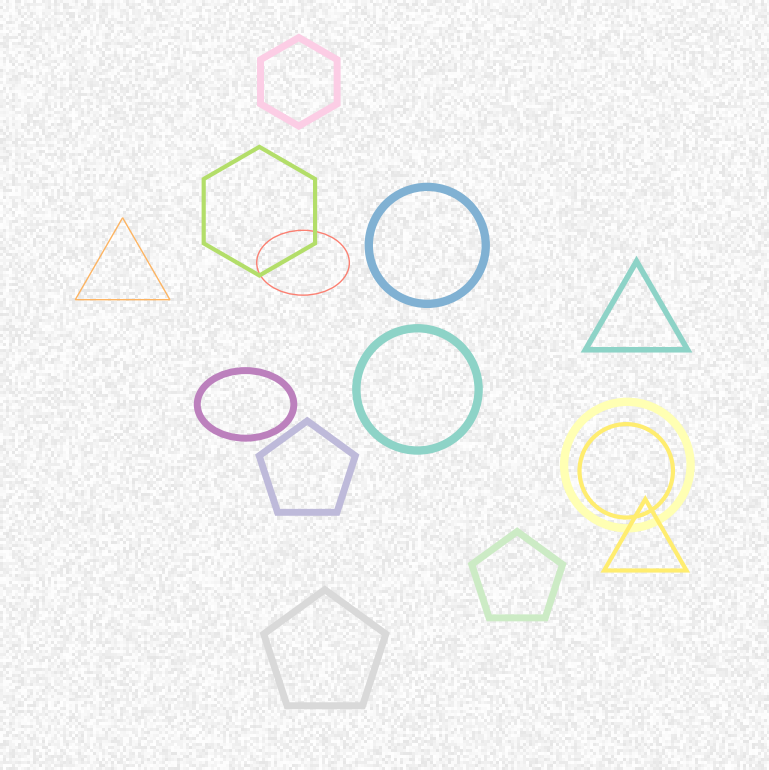[{"shape": "triangle", "thickness": 2, "radius": 0.38, "center": [0.827, 0.584]}, {"shape": "circle", "thickness": 3, "radius": 0.4, "center": [0.542, 0.494]}, {"shape": "circle", "thickness": 3, "radius": 0.41, "center": [0.815, 0.396]}, {"shape": "pentagon", "thickness": 2.5, "radius": 0.33, "center": [0.399, 0.388]}, {"shape": "oval", "thickness": 0.5, "radius": 0.3, "center": [0.394, 0.659]}, {"shape": "circle", "thickness": 3, "radius": 0.38, "center": [0.555, 0.681]}, {"shape": "triangle", "thickness": 0.5, "radius": 0.35, "center": [0.159, 0.646]}, {"shape": "hexagon", "thickness": 1.5, "radius": 0.42, "center": [0.337, 0.726]}, {"shape": "hexagon", "thickness": 2.5, "radius": 0.29, "center": [0.388, 0.894]}, {"shape": "pentagon", "thickness": 2.5, "radius": 0.42, "center": [0.422, 0.151]}, {"shape": "oval", "thickness": 2.5, "radius": 0.31, "center": [0.319, 0.475]}, {"shape": "pentagon", "thickness": 2.5, "radius": 0.31, "center": [0.672, 0.248]}, {"shape": "triangle", "thickness": 1.5, "radius": 0.31, "center": [0.838, 0.29]}, {"shape": "circle", "thickness": 1.5, "radius": 0.3, "center": [0.813, 0.389]}]